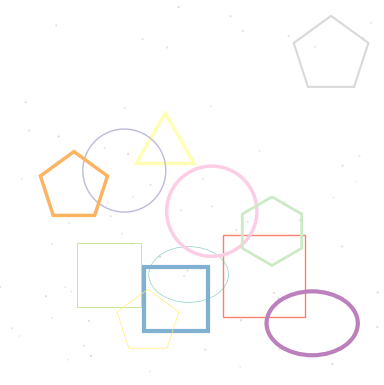[{"shape": "oval", "thickness": 0.5, "radius": 0.52, "center": [0.49, 0.287]}, {"shape": "triangle", "thickness": 2.5, "radius": 0.44, "center": [0.429, 0.619]}, {"shape": "circle", "thickness": 1, "radius": 0.54, "center": [0.323, 0.557]}, {"shape": "square", "thickness": 1, "radius": 0.53, "center": [0.685, 0.282]}, {"shape": "square", "thickness": 3, "radius": 0.42, "center": [0.457, 0.224]}, {"shape": "pentagon", "thickness": 2.5, "radius": 0.46, "center": [0.192, 0.515]}, {"shape": "square", "thickness": 0.5, "radius": 0.42, "center": [0.284, 0.285]}, {"shape": "circle", "thickness": 2.5, "radius": 0.59, "center": [0.55, 0.451]}, {"shape": "pentagon", "thickness": 1.5, "radius": 0.51, "center": [0.86, 0.857]}, {"shape": "oval", "thickness": 3, "radius": 0.59, "center": [0.811, 0.16]}, {"shape": "hexagon", "thickness": 2, "radius": 0.45, "center": [0.706, 0.4]}, {"shape": "pentagon", "thickness": 0.5, "radius": 0.42, "center": [0.384, 0.164]}]